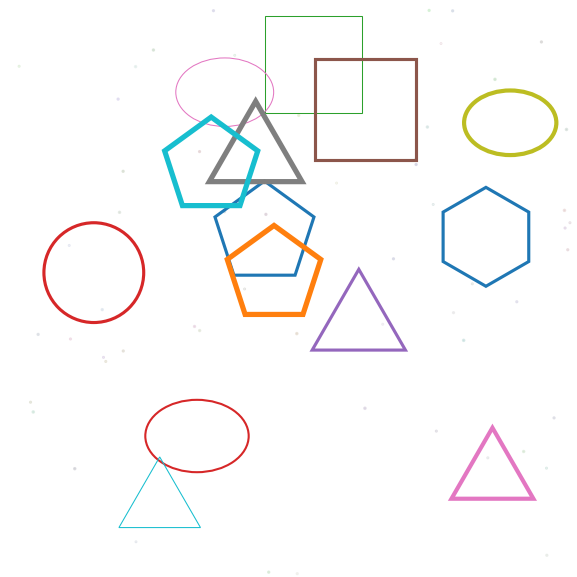[{"shape": "hexagon", "thickness": 1.5, "radius": 0.43, "center": [0.841, 0.589]}, {"shape": "pentagon", "thickness": 1.5, "radius": 0.45, "center": [0.458, 0.596]}, {"shape": "pentagon", "thickness": 2.5, "radius": 0.43, "center": [0.475, 0.524]}, {"shape": "square", "thickness": 0.5, "radius": 0.42, "center": [0.542, 0.888]}, {"shape": "oval", "thickness": 1, "radius": 0.45, "center": [0.341, 0.244]}, {"shape": "circle", "thickness": 1.5, "radius": 0.43, "center": [0.162, 0.527]}, {"shape": "triangle", "thickness": 1.5, "radius": 0.47, "center": [0.621, 0.44]}, {"shape": "square", "thickness": 1.5, "radius": 0.44, "center": [0.632, 0.809]}, {"shape": "triangle", "thickness": 2, "radius": 0.41, "center": [0.853, 0.176]}, {"shape": "oval", "thickness": 0.5, "radius": 0.42, "center": [0.389, 0.84]}, {"shape": "triangle", "thickness": 2.5, "radius": 0.46, "center": [0.443, 0.731]}, {"shape": "oval", "thickness": 2, "radius": 0.4, "center": [0.884, 0.787]}, {"shape": "triangle", "thickness": 0.5, "radius": 0.41, "center": [0.277, 0.126]}, {"shape": "pentagon", "thickness": 2.5, "radius": 0.42, "center": [0.366, 0.712]}]